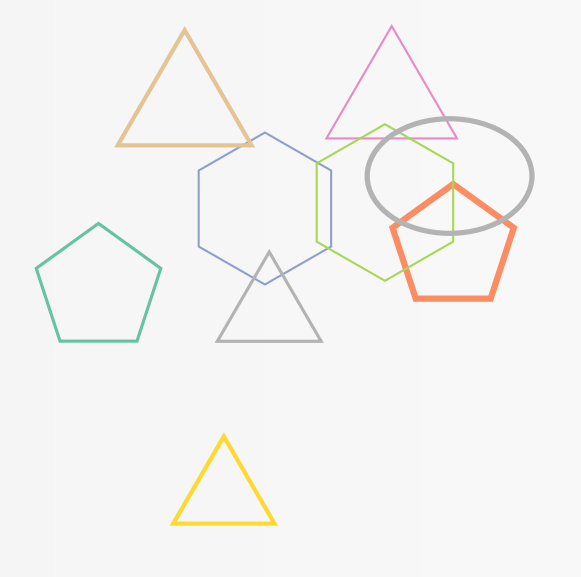[{"shape": "pentagon", "thickness": 1.5, "radius": 0.56, "center": [0.169, 0.5]}, {"shape": "pentagon", "thickness": 3, "radius": 0.55, "center": [0.78, 0.571]}, {"shape": "hexagon", "thickness": 1, "radius": 0.66, "center": [0.456, 0.638]}, {"shape": "triangle", "thickness": 1, "radius": 0.65, "center": [0.674, 0.824]}, {"shape": "hexagon", "thickness": 1, "radius": 0.68, "center": [0.662, 0.648]}, {"shape": "triangle", "thickness": 2, "radius": 0.5, "center": [0.385, 0.143]}, {"shape": "triangle", "thickness": 2, "radius": 0.67, "center": [0.318, 0.814]}, {"shape": "oval", "thickness": 2.5, "radius": 0.71, "center": [0.773, 0.694]}, {"shape": "triangle", "thickness": 1.5, "radius": 0.52, "center": [0.463, 0.46]}]